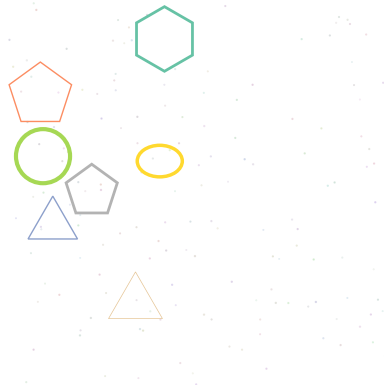[{"shape": "hexagon", "thickness": 2, "radius": 0.42, "center": [0.427, 0.899]}, {"shape": "pentagon", "thickness": 1, "radius": 0.43, "center": [0.105, 0.754]}, {"shape": "triangle", "thickness": 1, "radius": 0.37, "center": [0.137, 0.416]}, {"shape": "circle", "thickness": 3, "radius": 0.35, "center": [0.112, 0.594]}, {"shape": "oval", "thickness": 2.5, "radius": 0.29, "center": [0.415, 0.582]}, {"shape": "triangle", "thickness": 0.5, "radius": 0.4, "center": [0.352, 0.213]}, {"shape": "pentagon", "thickness": 2, "radius": 0.35, "center": [0.238, 0.503]}]